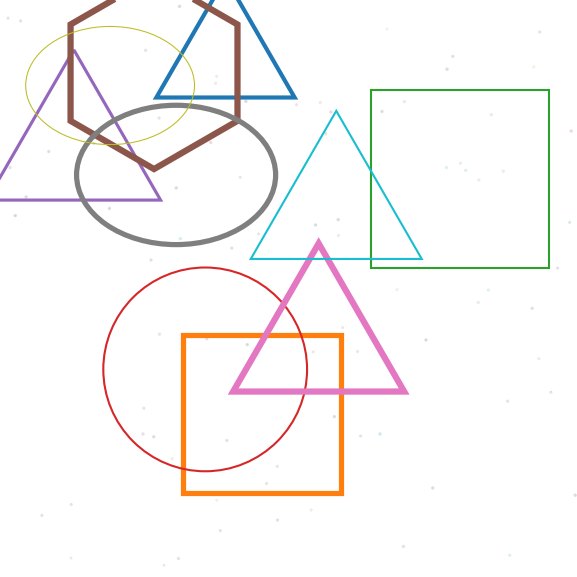[{"shape": "triangle", "thickness": 2, "radius": 0.69, "center": [0.39, 0.899]}, {"shape": "square", "thickness": 2.5, "radius": 0.68, "center": [0.453, 0.283]}, {"shape": "square", "thickness": 1, "radius": 0.77, "center": [0.797, 0.69]}, {"shape": "circle", "thickness": 1, "radius": 0.88, "center": [0.355, 0.359]}, {"shape": "triangle", "thickness": 1.5, "radius": 0.87, "center": [0.128, 0.739]}, {"shape": "hexagon", "thickness": 3, "radius": 0.83, "center": [0.267, 0.873]}, {"shape": "triangle", "thickness": 3, "radius": 0.85, "center": [0.552, 0.407]}, {"shape": "oval", "thickness": 2.5, "radius": 0.86, "center": [0.305, 0.696]}, {"shape": "oval", "thickness": 0.5, "radius": 0.73, "center": [0.191, 0.851]}, {"shape": "triangle", "thickness": 1, "radius": 0.85, "center": [0.582, 0.636]}]